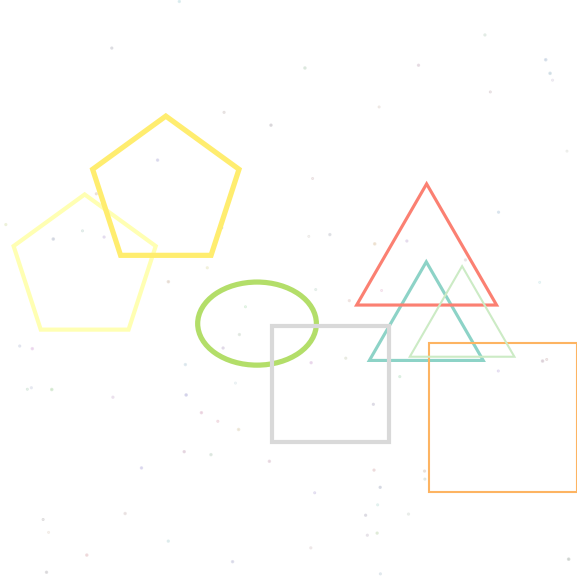[{"shape": "triangle", "thickness": 1.5, "radius": 0.57, "center": [0.738, 0.432]}, {"shape": "pentagon", "thickness": 2, "radius": 0.65, "center": [0.147, 0.533]}, {"shape": "triangle", "thickness": 1.5, "radius": 0.7, "center": [0.739, 0.541]}, {"shape": "square", "thickness": 1, "radius": 0.64, "center": [0.871, 0.277]}, {"shape": "oval", "thickness": 2.5, "radius": 0.51, "center": [0.445, 0.439]}, {"shape": "square", "thickness": 2, "radius": 0.5, "center": [0.572, 0.334]}, {"shape": "triangle", "thickness": 1, "radius": 0.52, "center": [0.8, 0.434]}, {"shape": "pentagon", "thickness": 2.5, "radius": 0.67, "center": [0.287, 0.665]}]